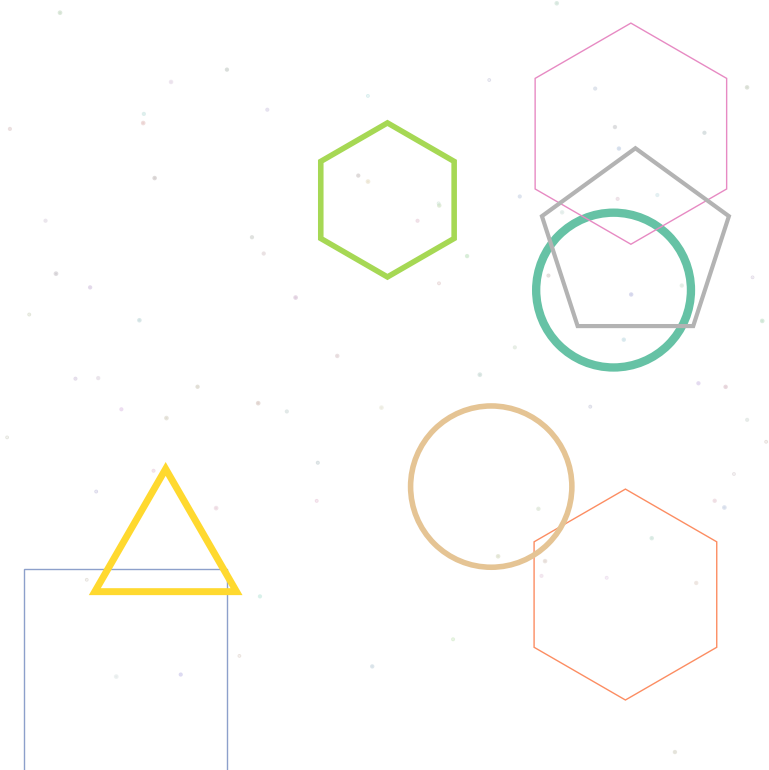[{"shape": "circle", "thickness": 3, "radius": 0.5, "center": [0.797, 0.623]}, {"shape": "hexagon", "thickness": 0.5, "radius": 0.68, "center": [0.812, 0.228]}, {"shape": "square", "thickness": 0.5, "radius": 0.66, "center": [0.163, 0.129]}, {"shape": "hexagon", "thickness": 0.5, "radius": 0.72, "center": [0.819, 0.826]}, {"shape": "hexagon", "thickness": 2, "radius": 0.5, "center": [0.503, 0.74]}, {"shape": "triangle", "thickness": 2.5, "radius": 0.53, "center": [0.215, 0.285]}, {"shape": "circle", "thickness": 2, "radius": 0.52, "center": [0.638, 0.368]}, {"shape": "pentagon", "thickness": 1.5, "radius": 0.64, "center": [0.825, 0.68]}]